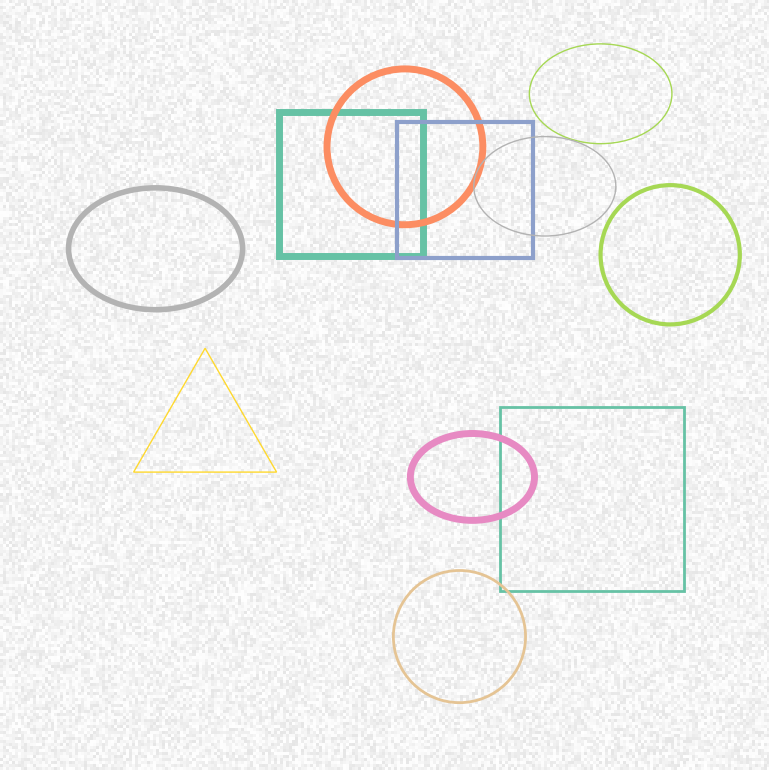[{"shape": "square", "thickness": 2.5, "radius": 0.47, "center": [0.456, 0.761]}, {"shape": "square", "thickness": 1, "radius": 0.6, "center": [0.769, 0.352]}, {"shape": "circle", "thickness": 2.5, "radius": 0.51, "center": [0.526, 0.809]}, {"shape": "square", "thickness": 1.5, "radius": 0.44, "center": [0.604, 0.753]}, {"shape": "oval", "thickness": 2.5, "radius": 0.4, "center": [0.614, 0.381]}, {"shape": "oval", "thickness": 0.5, "radius": 0.46, "center": [0.78, 0.878]}, {"shape": "circle", "thickness": 1.5, "radius": 0.45, "center": [0.87, 0.669]}, {"shape": "triangle", "thickness": 0.5, "radius": 0.54, "center": [0.266, 0.44]}, {"shape": "circle", "thickness": 1, "radius": 0.43, "center": [0.597, 0.173]}, {"shape": "oval", "thickness": 0.5, "radius": 0.46, "center": [0.708, 0.758]}, {"shape": "oval", "thickness": 2, "radius": 0.57, "center": [0.202, 0.677]}]